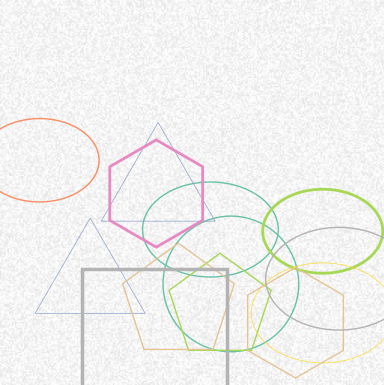[{"shape": "oval", "thickness": 1, "radius": 0.88, "center": [0.546, 0.404]}, {"shape": "circle", "thickness": 1, "radius": 0.88, "center": [0.6, 0.263]}, {"shape": "oval", "thickness": 1, "radius": 0.77, "center": [0.103, 0.584]}, {"shape": "triangle", "thickness": 0.5, "radius": 0.83, "center": [0.234, 0.269]}, {"shape": "triangle", "thickness": 0.5, "radius": 0.85, "center": [0.411, 0.511]}, {"shape": "hexagon", "thickness": 2, "radius": 0.7, "center": [0.406, 0.497]}, {"shape": "pentagon", "thickness": 1, "radius": 0.7, "center": [0.572, 0.203]}, {"shape": "oval", "thickness": 2, "radius": 0.78, "center": [0.838, 0.399]}, {"shape": "oval", "thickness": 0.5, "radius": 0.93, "center": [0.838, 0.187]}, {"shape": "hexagon", "thickness": 1, "radius": 0.72, "center": [0.768, 0.162]}, {"shape": "pentagon", "thickness": 1, "radius": 0.76, "center": [0.464, 0.216]}, {"shape": "oval", "thickness": 1, "radius": 0.95, "center": [0.881, 0.276]}, {"shape": "square", "thickness": 2.5, "radius": 0.94, "center": [0.402, 0.112]}]